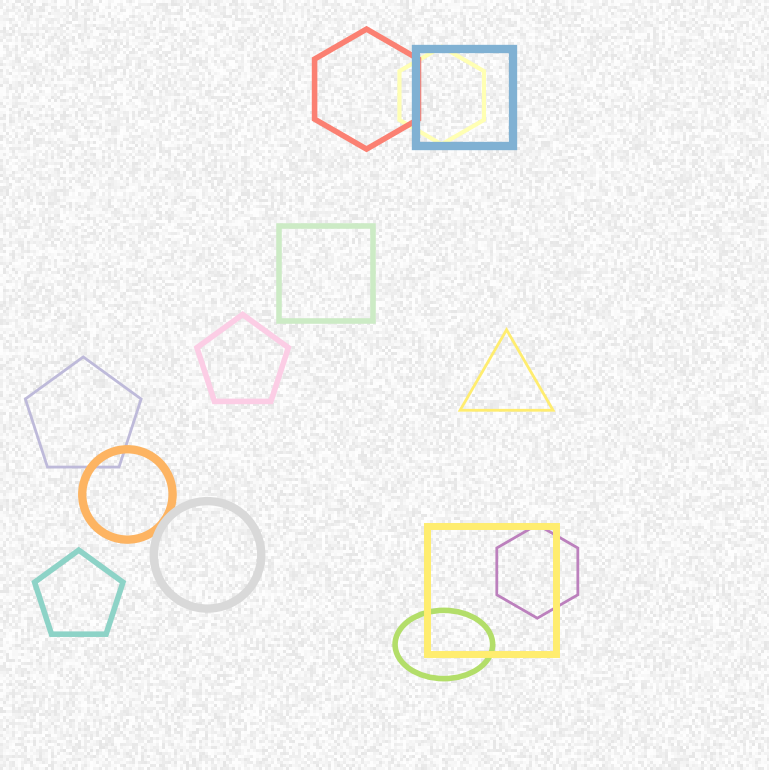[{"shape": "pentagon", "thickness": 2, "radius": 0.3, "center": [0.102, 0.225]}, {"shape": "hexagon", "thickness": 1.5, "radius": 0.32, "center": [0.574, 0.876]}, {"shape": "pentagon", "thickness": 1, "radius": 0.4, "center": [0.108, 0.457]}, {"shape": "hexagon", "thickness": 2, "radius": 0.39, "center": [0.476, 0.884]}, {"shape": "square", "thickness": 3, "radius": 0.31, "center": [0.603, 0.873]}, {"shape": "circle", "thickness": 3, "radius": 0.29, "center": [0.165, 0.358]}, {"shape": "oval", "thickness": 2, "radius": 0.32, "center": [0.576, 0.163]}, {"shape": "pentagon", "thickness": 2, "radius": 0.31, "center": [0.315, 0.529]}, {"shape": "circle", "thickness": 3, "radius": 0.35, "center": [0.269, 0.279]}, {"shape": "hexagon", "thickness": 1, "radius": 0.3, "center": [0.698, 0.258]}, {"shape": "square", "thickness": 2, "radius": 0.31, "center": [0.423, 0.645]}, {"shape": "triangle", "thickness": 1, "radius": 0.35, "center": [0.658, 0.502]}, {"shape": "square", "thickness": 2.5, "radius": 0.42, "center": [0.638, 0.233]}]